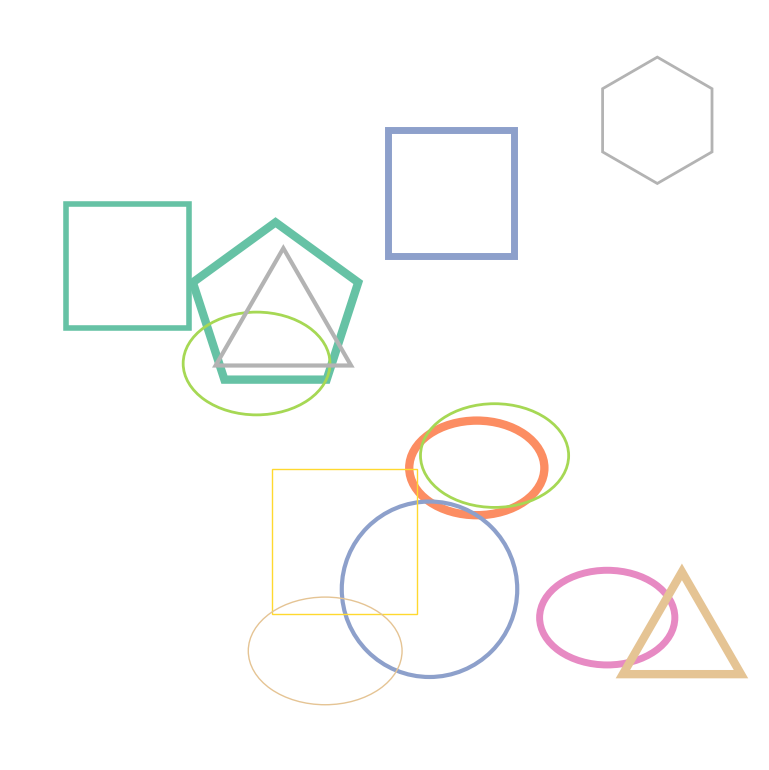[{"shape": "pentagon", "thickness": 3, "radius": 0.56, "center": [0.358, 0.598]}, {"shape": "square", "thickness": 2, "radius": 0.4, "center": [0.166, 0.655]}, {"shape": "oval", "thickness": 3, "radius": 0.44, "center": [0.619, 0.392]}, {"shape": "square", "thickness": 2.5, "radius": 0.41, "center": [0.585, 0.749]}, {"shape": "circle", "thickness": 1.5, "radius": 0.57, "center": [0.558, 0.235]}, {"shape": "oval", "thickness": 2.5, "radius": 0.44, "center": [0.789, 0.198]}, {"shape": "oval", "thickness": 1, "radius": 0.48, "center": [0.642, 0.408]}, {"shape": "oval", "thickness": 1, "radius": 0.48, "center": [0.333, 0.528]}, {"shape": "square", "thickness": 0.5, "radius": 0.47, "center": [0.447, 0.297]}, {"shape": "triangle", "thickness": 3, "radius": 0.44, "center": [0.886, 0.169]}, {"shape": "oval", "thickness": 0.5, "radius": 0.5, "center": [0.422, 0.155]}, {"shape": "triangle", "thickness": 1.5, "radius": 0.51, "center": [0.368, 0.576]}, {"shape": "hexagon", "thickness": 1, "radius": 0.41, "center": [0.854, 0.844]}]